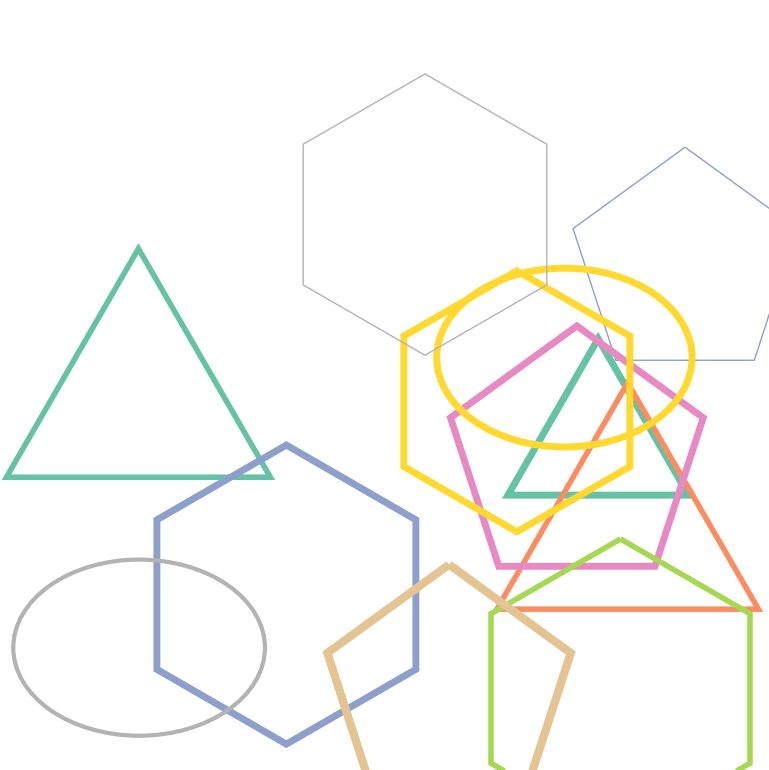[{"shape": "triangle", "thickness": 2.5, "radius": 0.68, "center": [0.777, 0.425]}, {"shape": "triangle", "thickness": 2, "radius": 0.99, "center": [0.18, 0.479]}, {"shape": "triangle", "thickness": 2, "radius": 0.98, "center": [0.815, 0.307]}, {"shape": "pentagon", "thickness": 0.5, "radius": 0.76, "center": [0.89, 0.656]}, {"shape": "hexagon", "thickness": 2.5, "radius": 0.97, "center": [0.372, 0.228]}, {"shape": "pentagon", "thickness": 2.5, "radius": 0.86, "center": [0.749, 0.404]}, {"shape": "hexagon", "thickness": 2, "radius": 0.97, "center": [0.806, 0.106]}, {"shape": "hexagon", "thickness": 2.5, "radius": 0.85, "center": [0.671, 0.479]}, {"shape": "oval", "thickness": 2.5, "radius": 0.83, "center": [0.733, 0.536]}, {"shape": "pentagon", "thickness": 3, "radius": 0.83, "center": [0.583, 0.101]}, {"shape": "oval", "thickness": 1.5, "radius": 0.82, "center": [0.181, 0.159]}, {"shape": "hexagon", "thickness": 0.5, "radius": 0.91, "center": [0.552, 0.721]}]